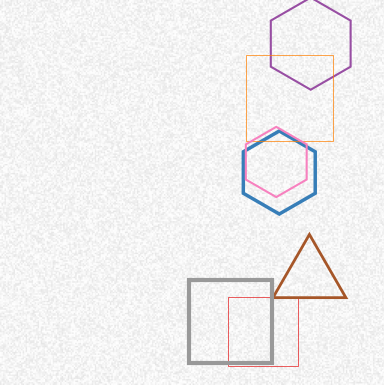[{"shape": "square", "thickness": 0.5, "radius": 0.45, "center": [0.683, 0.139]}, {"shape": "hexagon", "thickness": 2.5, "radius": 0.54, "center": [0.725, 0.552]}, {"shape": "hexagon", "thickness": 1.5, "radius": 0.6, "center": [0.807, 0.887]}, {"shape": "square", "thickness": 0.5, "radius": 0.56, "center": [0.751, 0.745]}, {"shape": "triangle", "thickness": 2, "radius": 0.55, "center": [0.804, 0.282]}, {"shape": "hexagon", "thickness": 1.5, "radius": 0.46, "center": [0.718, 0.579]}, {"shape": "square", "thickness": 3, "radius": 0.54, "center": [0.598, 0.165]}]